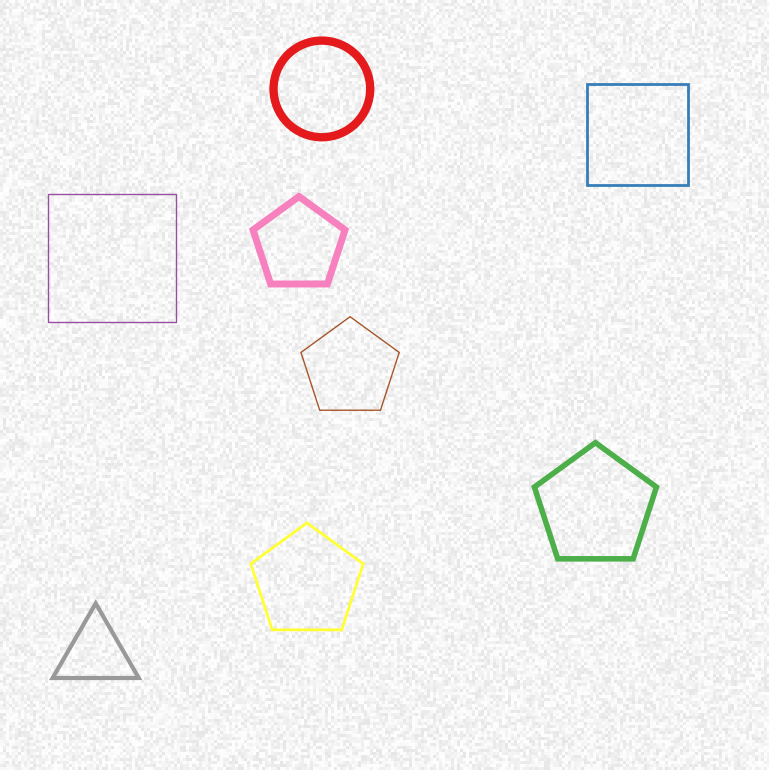[{"shape": "circle", "thickness": 3, "radius": 0.31, "center": [0.418, 0.885]}, {"shape": "square", "thickness": 1, "radius": 0.33, "center": [0.828, 0.826]}, {"shape": "pentagon", "thickness": 2, "radius": 0.42, "center": [0.773, 0.342]}, {"shape": "square", "thickness": 0.5, "radius": 0.42, "center": [0.146, 0.665]}, {"shape": "pentagon", "thickness": 1, "radius": 0.38, "center": [0.399, 0.244]}, {"shape": "pentagon", "thickness": 0.5, "radius": 0.34, "center": [0.455, 0.522]}, {"shape": "pentagon", "thickness": 2.5, "radius": 0.31, "center": [0.388, 0.682]}, {"shape": "triangle", "thickness": 1.5, "radius": 0.32, "center": [0.124, 0.152]}]